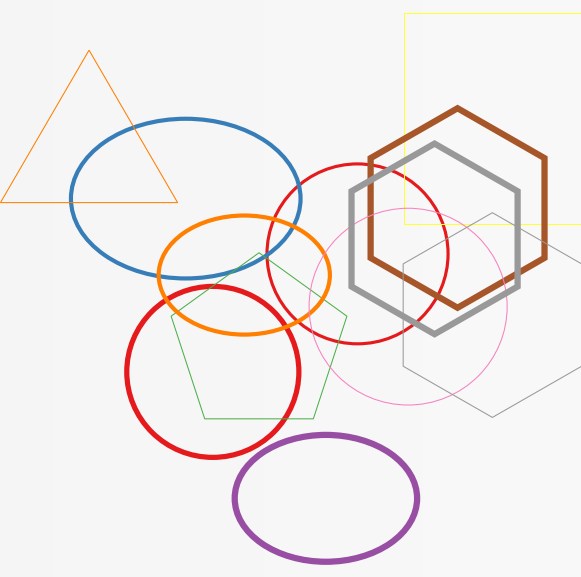[{"shape": "circle", "thickness": 1.5, "radius": 0.78, "center": [0.615, 0.56]}, {"shape": "circle", "thickness": 2.5, "radius": 0.74, "center": [0.366, 0.355]}, {"shape": "oval", "thickness": 2, "radius": 0.99, "center": [0.32, 0.655]}, {"shape": "pentagon", "thickness": 0.5, "radius": 0.79, "center": [0.446, 0.403]}, {"shape": "oval", "thickness": 3, "radius": 0.78, "center": [0.561, 0.136]}, {"shape": "triangle", "thickness": 0.5, "radius": 0.88, "center": [0.153, 0.736]}, {"shape": "oval", "thickness": 2, "radius": 0.74, "center": [0.42, 0.523]}, {"shape": "square", "thickness": 0.5, "radius": 0.92, "center": [0.878, 0.794]}, {"shape": "hexagon", "thickness": 3, "radius": 0.86, "center": [0.787, 0.639]}, {"shape": "circle", "thickness": 0.5, "radius": 0.85, "center": [0.702, 0.468]}, {"shape": "hexagon", "thickness": 3, "radius": 0.82, "center": [0.748, 0.585]}, {"shape": "hexagon", "thickness": 0.5, "radius": 0.89, "center": [0.847, 0.454]}]